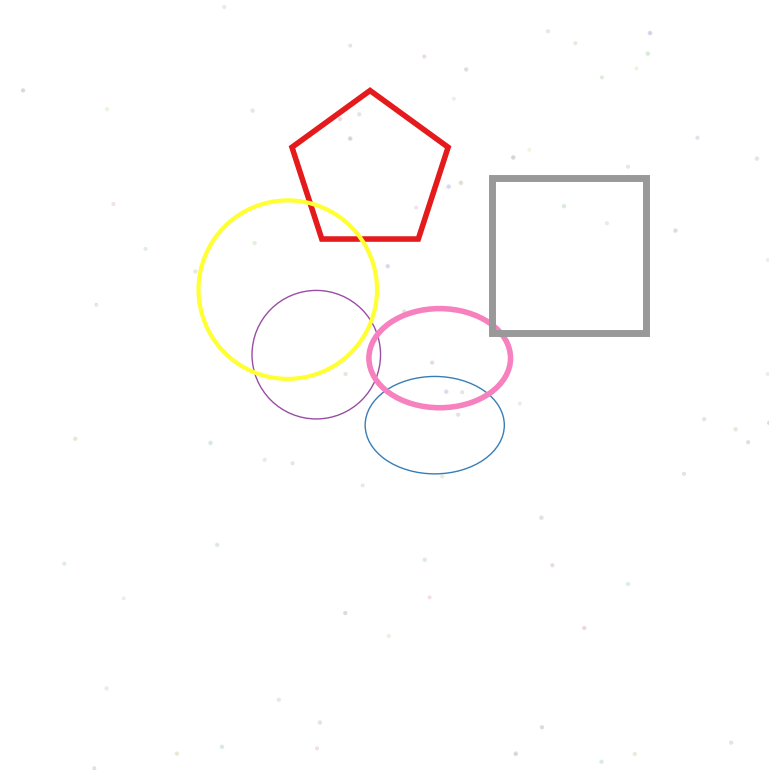[{"shape": "pentagon", "thickness": 2, "radius": 0.53, "center": [0.481, 0.776]}, {"shape": "oval", "thickness": 0.5, "radius": 0.45, "center": [0.565, 0.448]}, {"shape": "circle", "thickness": 0.5, "radius": 0.42, "center": [0.411, 0.539]}, {"shape": "circle", "thickness": 1.5, "radius": 0.58, "center": [0.374, 0.624]}, {"shape": "oval", "thickness": 2, "radius": 0.46, "center": [0.571, 0.535]}, {"shape": "square", "thickness": 2.5, "radius": 0.5, "center": [0.739, 0.668]}]